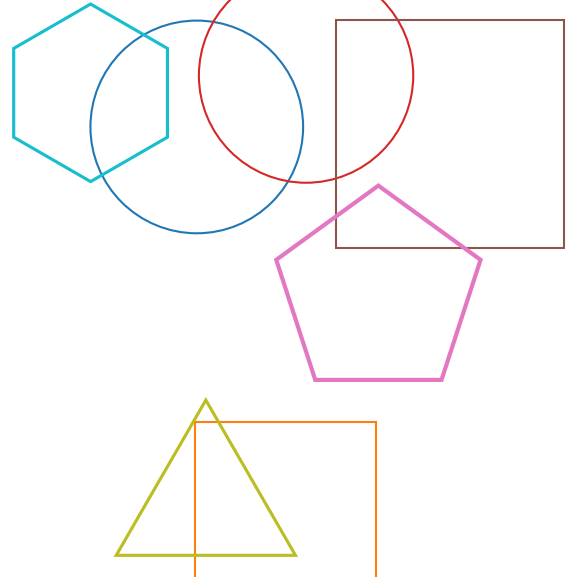[{"shape": "circle", "thickness": 1, "radius": 0.92, "center": [0.341, 0.779]}, {"shape": "square", "thickness": 1, "radius": 0.78, "center": [0.494, 0.111]}, {"shape": "circle", "thickness": 1, "radius": 0.93, "center": [0.53, 0.868]}, {"shape": "square", "thickness": 1, "radius": 0.99, "center": [0.78, 0.767]}, {"shape": "pentagon", "thickness": 2, "radius": 0.93, "center": [0.655, 0.492]}, {"shape": "triangle", "thickness": 1.5, "radius": 0.9, "center": [0.356, 0.127]}, {"shape": "hexagon", "thickness": 1.5, "radius": 0.77, "center": [0.157, 0.838]}]